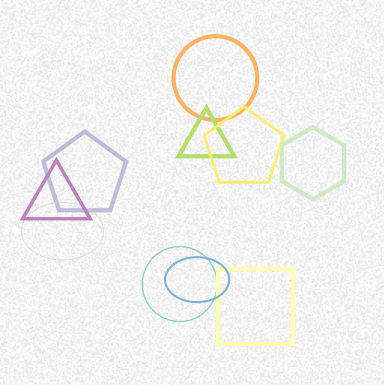[{"shape": "circle", "thickness": 1, "radius": 0.49, "center": [0.467, 0.262]}, {"shape": "square", "thickness": 3, "radius": 0.48, "center": [0.663, 0.204]}, {"shape": "pentagon", "thickness": 3, "radius": 0.57, "center": [0.22, 0.545]}, {"shape": "oval", "thickness": 1.5, "radius": 0.42, "center": [0.512, 0.274]}, {"shape": "circle", "thickness": 3, "radius": 0.54, "center": [0.56, 0.797]}, {"shape": "triangle", "thickness": 3, "radius": 0.42, "center": [0.536, 0.636]}, {"shape": "oval", "thickness": 0.5, "radius": 0.53, "center": [0.162, 0.399]}, {"shape": "triangle", "thickness": 2.5, "radius": 0.51, "center": [0.146, 0.482]}, {"shape": "hexagon", "thickness": 3, "radius": 0.47, "center": [0.813, 0.576]}, {"shape": "pentagon", "thickness": 2, "radius": 0.54, "center": [0.634, 0.614]}]